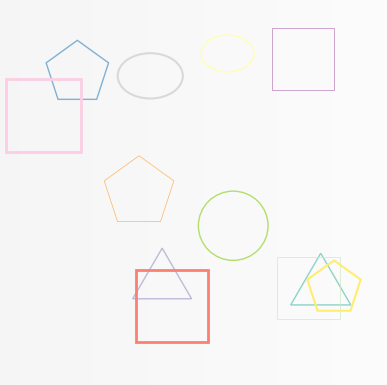[{"shape": "triangle", "thickness": 1, "radius": 0.45, "center": [0.828, 0.253]}, {"shape": "oval", "thickness": 1, "radius": 0.34, "center": [0.587, 0.861]}, {"shape": "triangle", "thickness": 1, "radius": 0.44, "center": [0.418, 0.268]}, {"shape": "square", "thickness": 2, "radius": 0.47, "center": [0.444, 0.206]}, {"shape": "pentagon", "thickness": 1, "radius": 0.42, "center": [0.2, 0.811]}, {"shape": "pentagon", "thickness": 0.5, "radius": 0.47, "center": [0.359, 0.501]}, {"shape": "circle", "thickness": 1, "radius": 0.45, "center": [0.602, 0.414]}, {"shape": "square", "thickness": 2, "radius": 0.48, "center": [0.112, 0.7]}, {"shape": "oval", "thickness": 1.5, "radius": 0.42, "center": [0.388, 0.803]}, {"shape": "square", "thickness": 0.5, "radius": 0.4, "center": [0.782, 0.847]}, {"shape": "square", "thickness": 0.5, "radius": 0.41, "center": [0.796, 0.253]}, {"shape": "pentagon", "thickness": 1.5, "radius": 0.36, "center": [0.862, 0.251]}]